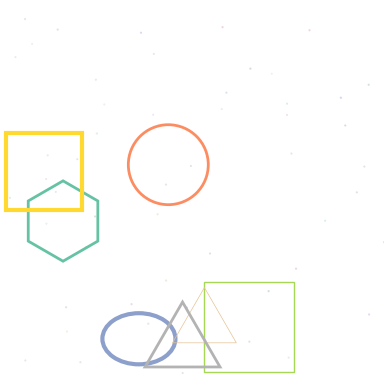[{"shape": "hexagon", "thickness": 2, "radius": 0.52, "center": [0.164, 0.426]}, {"shape": "circle", "thickness": 2, "radius": 0.52, "center": [0.437, 0.572]}, {"shape": "oval", "thickness": 3, "radius": 0.47, "center": [0.361, 0.12]}, {"shape": "square", "thickness": 1, "radius": 0.58, "center": [0.647, 0.152]}, {"shape": "square", "thickness": 3, "radius": 0.5, "center": [0.114, 0.555]}, {"shape": "triangle", "thickness": 0.5, "radius": 0.48, "center": [0.531, 0.157]}, {"shape": "triangle", "thickness": 2, "radius": 0.56, "center": [0.474, 0.103]}]